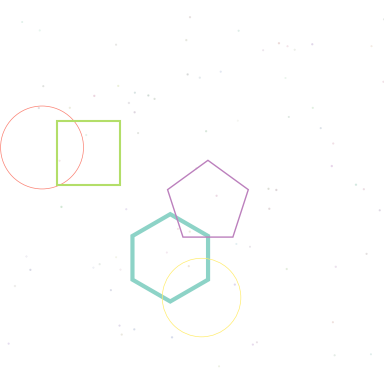[{"shape": "hexagon", "thickness": 3, "radius": 0.57, "center": [0.442, 0.33]}, {"shape": "circle", "thickness": 0.5, "radius": 0.54, "center": [0.109, 0.617]}, {"shape": "square", "thickness": 1.5, "radius": 0.41, "center": [0.23, 0.602]}, {"shape": "pentagon", "thickness": 1, "radius": 0.55, "center": [0.54, 0.473]}, {"shape": "circle", "thickness": 0.5, "radius": 0.51, "center": [0.524, 0.227]}]